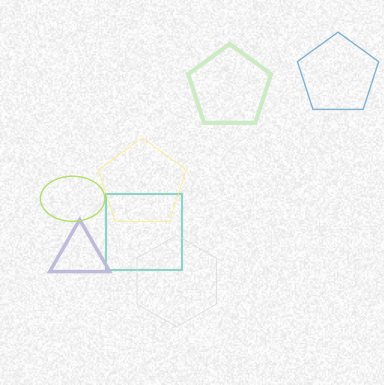[{"shape": "square", "thickness": 1.5, "radius": 0.49, "center": [0.374, 0.398]}, {"shape": "triangle", "thickness": 2.5, "radius": 0.45, "center": [0.207, 0.34]}, {"shape": "pentagon", "thickness": 1, "radius": 0.55, "center": [0.878, 0.806]}, {"shape": "oval", "thickness": 1, "radius": 0.42, "center": [0.189, 0.484]}, {"shape": "hexagon", "thickness": 0.5, "radius": 0.6, "center": [0.459, 0.27]}, {"shape": "pentagon", "thickness": 3, "radius": 0.57, "center": [0.597, 0.773]}, {"shape": "pentagon", "thickness": 0.5, "radius": 0.6, "center": [0.369, 0.522]}]